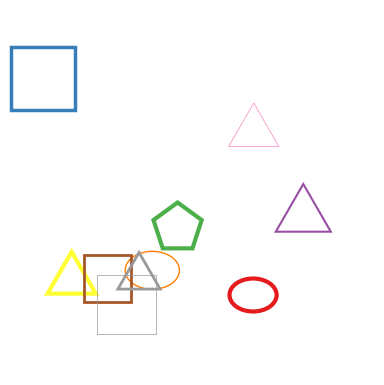[{"shape": "oval", "thickness": 3, "radius": 0.31, "center": [0.657, 0.234]}, {"shape": "square", "thickness": 2.5, "radius": 0.41, "center": [0.111, 0.795]}, {"shape": "pentagon", "thickness": 3, "radius": 0.33, "center": [0.461, 0.408]}, {"shape": "triangle", "thickness": 1.5, "radius": 0.41, "center": [0.788, 0.439]}, {"shape": "oval", "thickness": 1, "radius": 0.35, "center": [0.396, 0.298]}, {"shape": "triangle", "thickness": 3, "radius": 0.36, "center": [0.186, 0.273]}, {"shape": "square", "thickness": 2, "radius": 0.3, "center": [0.28, 0.277]}, {"shape": "triangle", "thickness": 0.5, "radius": 0.38, "center": [0.659, 0.657]}, {"shape": "square", "thickness": 0.5, "radius": 0.39, "center": [0.329, 0.209]}, {"shape": "triangle", "thickness": 2, "radius": 0.32, "center": [0.361, 0.281]}]